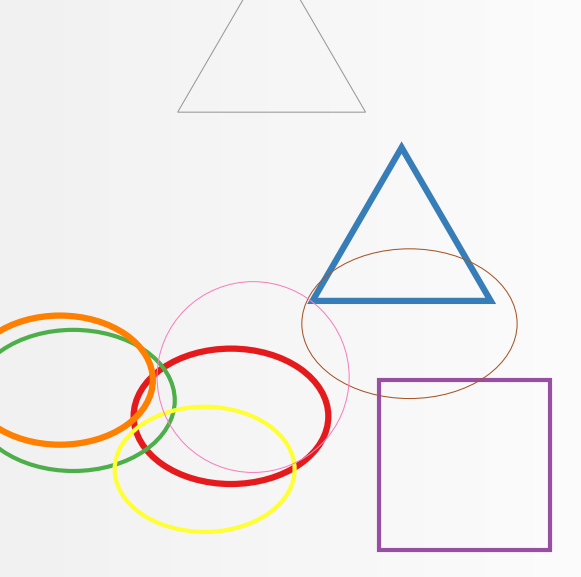[{"shape": "oval", "thickness": 3, "radius": 0.84, "center": [0.397, 0.278]}, {"shape": "triangle", "thickness": 3, "radius": 0.89, "center": [0.691, 0.567]}, {"shape": "oval", "thickness": 2, "radius": 0.87, "center": [0.126, 0.306]}, {"shape": "square", "thickness": 2, "radius": 0.74, "center": [0.799, 0.193]}, {"shape": "oval", "thickness": 3, "radius": 0.8, "center": [0.103, 0.341]}, {"shape": "oval", "thickness": 2, "radius": 0.77, "center": [0.352, 0.186]}, {"shape": "oval", "thickness": 0.5, "radius": 0.93, "center": [0.704, 0.439]}, {"shape": "circle", "thickness": 0.5, "radius": 0.83, "center": [0.435, 0.346]}, {"shape": "triangle", "thickness": 0.5, "radius": 0.93, "center": [0.467, 0.898]}]